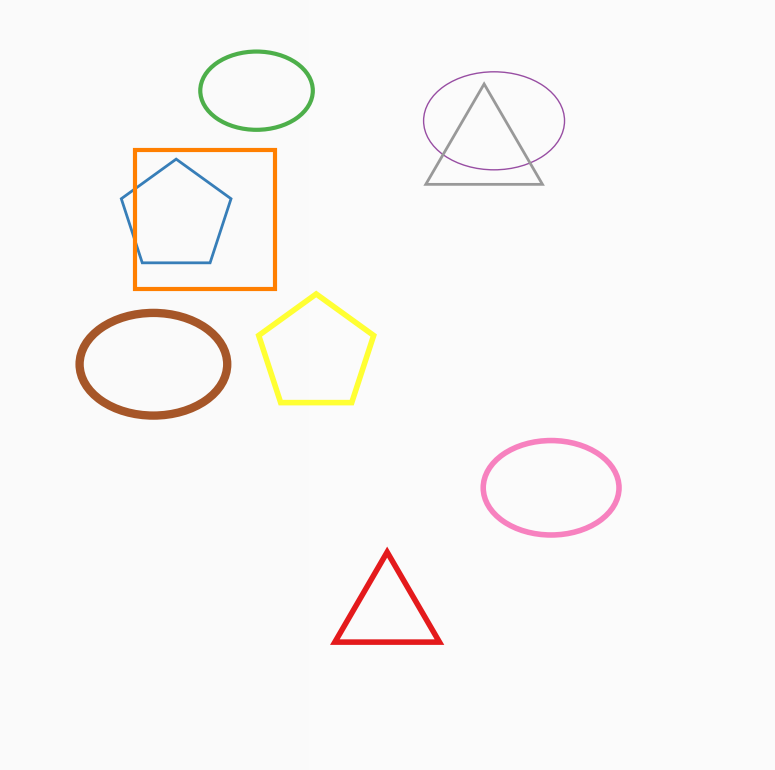[{"shape": "triangle", "thickness": 2, "radius": 0.39, "center": [0.5, 0.205]}, {"shape": "pentagon", "thickness": 1, "radius": 0.37, "center": [0.227, 0.719]}, {"shape": "oval", "thickness": 1.5, "radius": 0.36, "center": [0.331, 0.882]}, {"shape": "oval", "thickness": 0.5, "radius": 0.45, "center": [0.638, 0.843]}, {"shape": "square", "thickness": 1.5, "radius": 0.45, "center": [0.265, 0.715]}, {"shape": "pentagon", "thickness": 2, "radius": 0.39, "center": [0.408, 0.54]}, {"shape": "oval", "thickness": 3, "radius": 0.48, "center": [0.198, 0.527]}, {"shape": "oval", "thickness": 2, "radius": 0.44, "center": [0.711, 0.367]}, {"shape": "triangle", "thickness": 1, "radius": 0.43, "center": [0.625, 0.804]}]